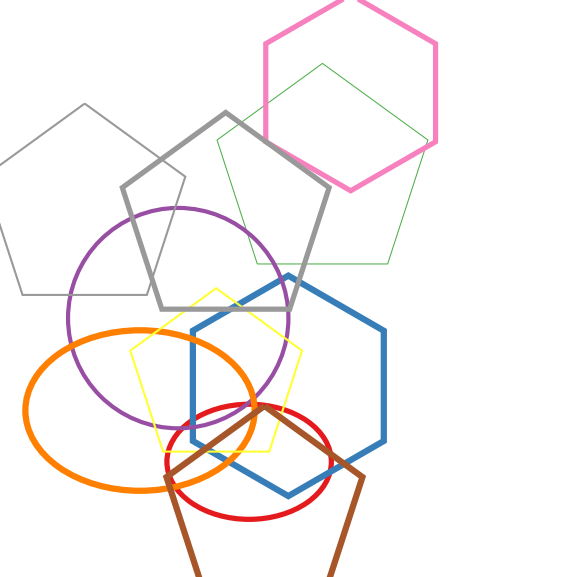[{"shape": "oval", "thickness": 2.5, "radius": 0.71, "center": [0.431, 0.199]}, {"shape": "hexagon", "thickness": 3, "radius": 0.95, "center": [0.499, 0.331]}, {"shape": "pentagon", "thickness": 0.5, "radius": 0.96, "center": [0.558, 0.697]}, {"shape": "circle", "thickness": 2, "radius": 0.95, "center": [0.309, 0.448]}, {"shape": "oval", "thickness": 3, "radius": 0.99, "center": [0.242, 0.288]}, {"shape": "pentagon", "thickness": 1, "radius": 0.78, "center": [0.374, 0.344]}, {"shape": "pentagon", "thickness": 3, "radius": 0.89, "center": [0.458, 0.118]}, {"shape": "hexagon", "thickness": 2.5, "radius": 0.85, "center": [0.607, 0.839]}, {"shape": "pentagon", "thickness": 2.5, "radius": 0.94, "center": [0.391, 0.616]}, {"shape": "pentagon", "thickness": 1, "radius": 0.92, "center": [0.147, 0.637]}]